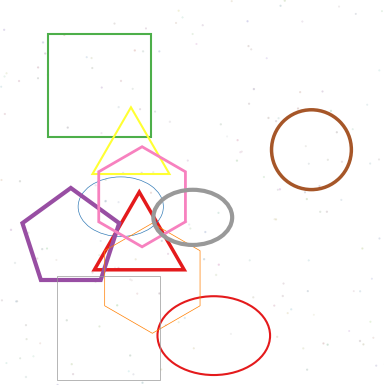[{"shape": "triangle", "thickness": 2.5, "radius": 0.67, "center": [0.362, 0.367]}, {"shape": "oval", "thickness": 1.5, "radius": 0.73, "center": [0.555, 0.128]}, {"shape": "oval", "thickness": 0.5, "radius": 0.55, "center": [0.314, 0.463]}, {"shape": "square", "thickness": 1.5, "radius": 0.67, "center": [0.26, 0.777]}, {"shape": "pentagon", "thickness": 3, "radius": 0.66, "center": [0.184, 0.38]}, {"shape": "hexagon", "thickness": 0.5, "radius": 0.72, "center": [0.396, 0.277]}, {"shape": "triangle", "thickness": 1.5, "radius": 0.58, "center": [0.34, 0.606]}, {"shape": "circle", "thickness": 2.5, "radius": 0.52, "center": [0.809, 0.611]}, {"shape": "hexagon", "thickness": 2, "radius": 0.65, "center": [0.369, 0.489]}, {"shape": "square", "thickness": 0.5, "radius": 0.67, "center": [0.282, 0.148]}, {"shape": "oval", "thickness": 3, "radius": 0.51, "center": [0.501, 0.435]}]